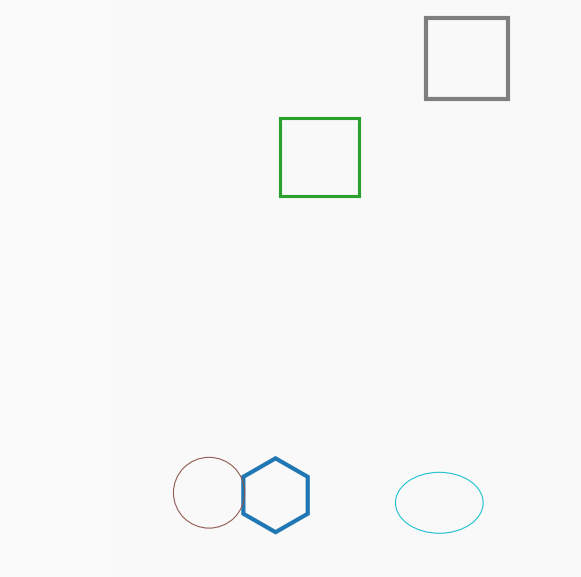[{"shape": "hexagon", "thickness": 2, "radius": 0.32, "center": [0.474, 0.142]}, {"shape": "square", "thickness": 1.5, "radius": 0.34, "center": [0.549, 0.727]}, {"shape": "circle", "thickness": 0.5, "radius": 0.31, "center": [0.36, 0.146]}, {"shape": "square", "thickness": 2, "radius": 0.35, "center": [0.803, 0.898]}, {"shape": "oval", "thickness": 0.5, "radius": 0.38, "center": [0.756, 0.128]}]